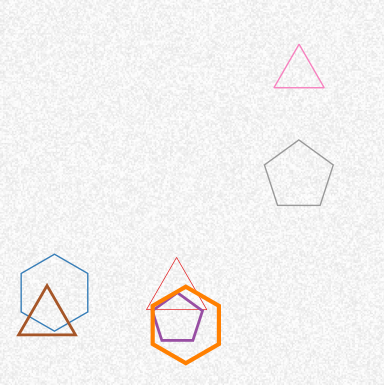[{"shape": "triangle", "thickness": 0.5, "radius": 0.45, "center": [0.459, 0.241]}, {"shape": "hexagon", "thickness": 1, "radius": 0.5, "center": [0.141, 0.24]}, {"shape": "pentagon", "thickness": 2, "radius": 0.34, "center": [0.461, 0.171]}, {"shape": "hexagon", "thickness": 3, "radius": 0.5, "center": [0.483, 0.156]}, {"shape": "triangle", "thickness": 2, "radius": 0.43, "center": [0.122, 0.173]}, {"shape": "triangle", "thickness": 1, "radius": 0.38, "center": [0.777, 0.81]}, {"shape": "pentagon", "thickness": 1, "radius": 0.47, "center": [0.776, 0.543]}]